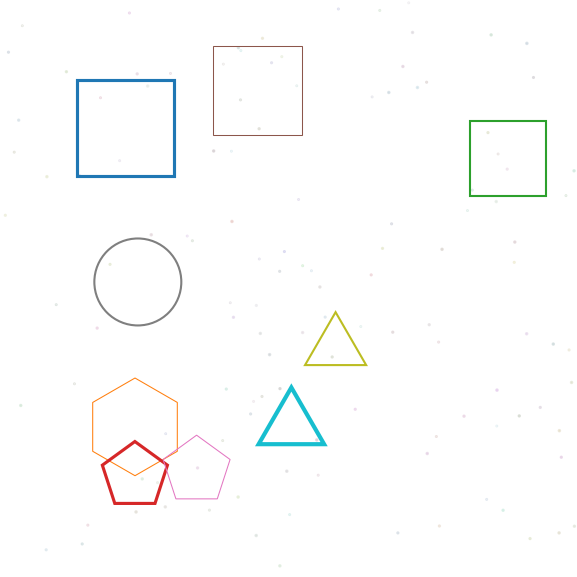[{"shape": "square", "thickness": 1.5, "radius": 0.42, "center": [0.217, 0.778]}, {"shape": "hexagon", "thickness": 0.5, "radius": 0.42, "center": [0.234, 0.26]}, {"shape": "square", "thickness": 1, "radius": 0.33, "center": [0.88, 0.725]}, {"shape": "pentagon", "thickness": 1.5, "radius": 0.3, "center": [0.234, 0.175]}, {"shape": "square", "thickness": 0.5, "radius": 0.38, "center": [0.446, 0.843]}, {"shape": "pentagon", "thickness": 0.5, "radius": 0.3, "center": [0.34, 0.185]}, {"shape": "circle", "thickness": 1, "radius": 0.38, "center": [0.239, 0.511]}, {"shape": "triangle", "thickness": 1, "radius": 0.31, "center": [0.581, 0.397]}, {"shape": "triangle", "thickness": 2, "radius": 0.33, "center": [0.505, 0.263]}]